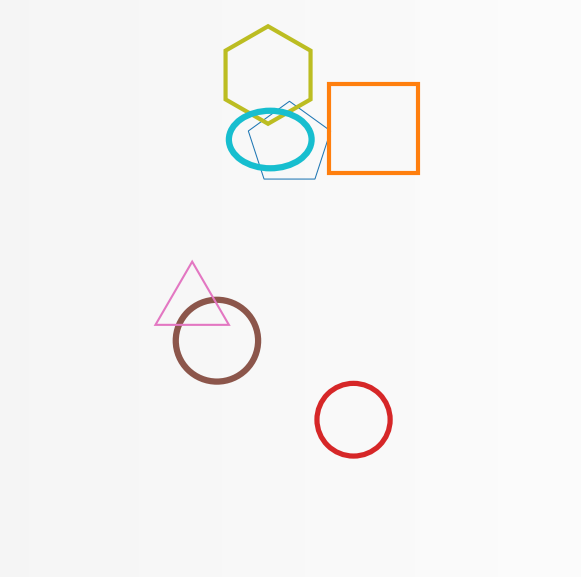[{"shape": "pentagon", "thickness": 0.5, "radius": 0.37, "center": [0.498, 0.749]}, {"shape": "square", "thickness": 2, "radius": 0.38, "center": [0.642, 0.777]}, {"shape": "circle", "thickness": 2.5, "radius": 0.31, "center": [0.608, 0.272]}, {"shape": "circle", "thickness": 3, "radius": 0.35, "center": [0.373, 0.409]}, {"shape": "triangle", "thickness": 1, "radius": 0.36, "center": [0.331, 0.473]}, {"shape": "hexagon", "thickness": 2, "radius": 0.42, "center": [0.461, 0.869]}, {"shape": "oval", "thickness": 3, "radius": 0.36, "center": [0.465, 0.758]}]